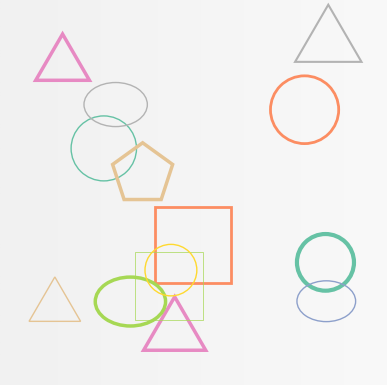[{"shape": "circle", "thickness": 1, "radius": 0.42, "center": [0.268, 0.615]}, {"shape": "circle", "thickness": 3, "radius": 0.37, "center": [0.84, 0.319]}, {"shape": "square", "thickness": 2, "radius": 0.49, "center": [0.498, 0.364]}, {"shape": "circle", "thickness": 2, "radius": 0.44, "center": [0.786, 0.715]}, {"shape": "oval", "thickness": 1, "radius": 0.38, "center": [0.842, 0.218]}, {"shape": "triangle", "thickness": 2.5, "radius": 0.4, "center": [0.161, 0.831]}, {"shape": "triangle", "thickness": 2.5, "radius": 0.46, "center": [0.451, 0.137]}, {"shape": "square", "thickness": 0.5, "radius": 0.44, "center": [0.436, 0.258]}, {"shape": "oval", "thickness": 2.5, "radius": 0.45, "center": [0.337, 0.217]}, {"shape": "circle", "thickness": 1, "radius": 0.33, "center": [0.441, 0.298]}, {"shape": "triangle", "thickness": 1, "radius": 0.38, "center": [0.141, 0.204]}, {"shape": "pentagon", "thickness": 2.5, "radius": 0.41, "center": [0.368, 0.548]}, {"shape": "triangle", "thickness": 1.5, "radius": 0.49, "center": [0.847, 0.889]}, {"shape": "oval", "thickness": 1, "radius": 0.41, "center": [0.298, 0.728]}]